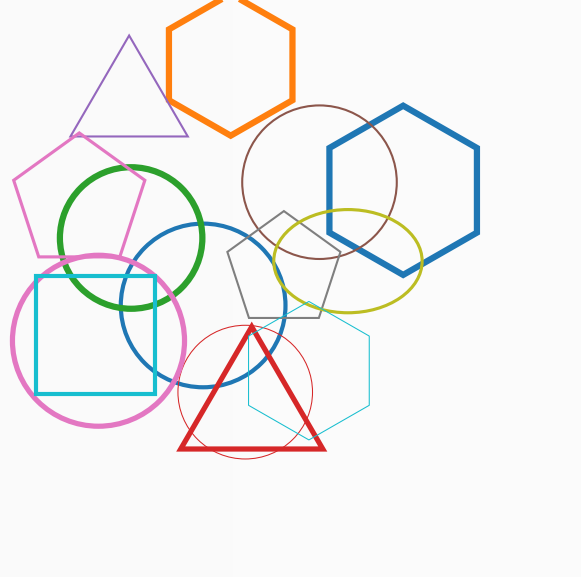[{"shape": "circle", "thickness": 2, "radius": 0.71, "center": [0.349, 0.47]}, {"shape": "hexagon", "thickness": 3, "radius": 0.73, "center": [0.694, 0.67]}, {"shape": "hexagon", "thickness": 3, "radius": 0.61, "center": [0.397, 0.887]}, {"shape": "circle", "thickness": 3, "radius": 0.61, "center": [0.226, 0.587]}, {"shape": "triangle", "thickness": 2.5, "radius": 0.71, "center": [0.433, 0.292]}, {"shape": "circle", "thickness": 0.5, "radius": 0.58, "center": [0.422, 0.32]}, {"shape": "triangle", "thickness": 1, "radius": 0.58, "center": [0.222, 0.821]}, {"shape": "circle", "thickness": 1, "radius": 0.66, "center": [0.55, 0.684]}, {"shape": "pentagon", "thickness": 1.5, "radius": 0.59, "center": [0.136, 0.65]}, {"shape": "circle", "thickness": 2.5, "radius": 0.74, "center": [0.169, 0.409]}, {"shape": "pentagon", "thickness": 1, "radius": 0.51, "center": [0.488, 0.531]}, {"shape": "oval", "thickness": 1.5, "radius": 0.64, "center": [0.599, 0.547]}, {"shape": "hexagon", "thickness": 0.5, "radius": 0.6, "center": [0.531, 0.357]}, {"shape": "square", "thickness": 2, "radius": 0.51, "center": [0.164, 0.419]}]